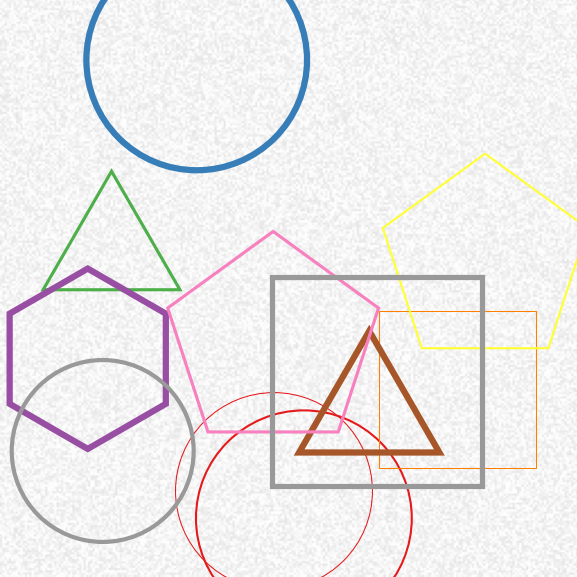[{"shape": "circle", "thickness": 0.5, "radius": 0.85, "center": [0.474, 0.149]}, {"shape": "circle", "thickness": 1, "radius": 0.93, "center": [0.526, 0.102]}, {"shape": "circle", "thickness": 3, "radius": 0.96, "center": [0.341, 0.895]}, {"shape": "triangle", "thickness": 1.5, "radius": 0.68, "center": [0.193, 0.566]}, {"shape": "hexagon", "thickness": 3, "radius": 0.78, "center": [0.152, 0.378]}, {"shape": "square", "thickness": 0.5, "radius": 0.68, "center": [0.792, 0.325]}, {"shape": "pentagon", "thickness": 1, "radius": 0.93, "center": [0.84, 0.547]}, {"shape": "triangle", "thickness": 3, "radius": 0.7, "center": [0.639, 0.286]}, {"shape": "pentagon", "thickness": 1.5, "radius": 0.96, "center": [0.473, 0.406]}, {"shape": "square", "thickness": 2.5, "radius": 0.91, "center": [0.653, 0.339]}, {"shape": "circle", "thickness": 2, "radius": 0.79, "center": [0.178, 0.218]}]